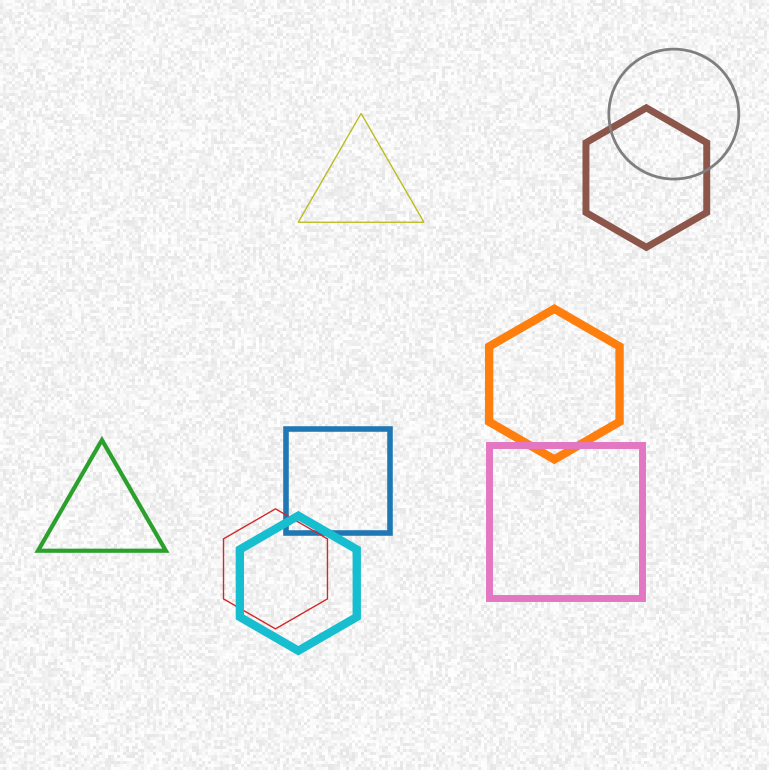[{"shape": "square", "thickness": 2, "radius": 0.34, "center": [0.438, 0.375]}, {"shape": "hexagon", "thickness": 3, "radius": 0.49, "center": [0.72, 0.501]}, {"shape": "triangle", "thickness": 1.5, "radius": 0.48, "center": [0.132, 0.333]}, {"shape": "hexagon", "thickness": 0.5, "radius": 0.39, "center": [0.358, 0.261]}, {"shape": "hexagon", "thickness": 2.5, "radius": 0.45, "center": [0.839, 0.769]}, {"shape": "square", "thickness": 2.5, "radius": 0.5, "center": [0.734, 0.323]}, {"shape": "circle", "thickness": 1, "radius": 0.42, "center": [0.875, 0.852]}, {"shape": "triangle", "thickness": 0.5, "radius": 0.47, "center": [0.469, 0.758]}, {"shape": "hexagon", "thickness": 3, "radius": 0.44, "center": [0.387, 0.243]}]